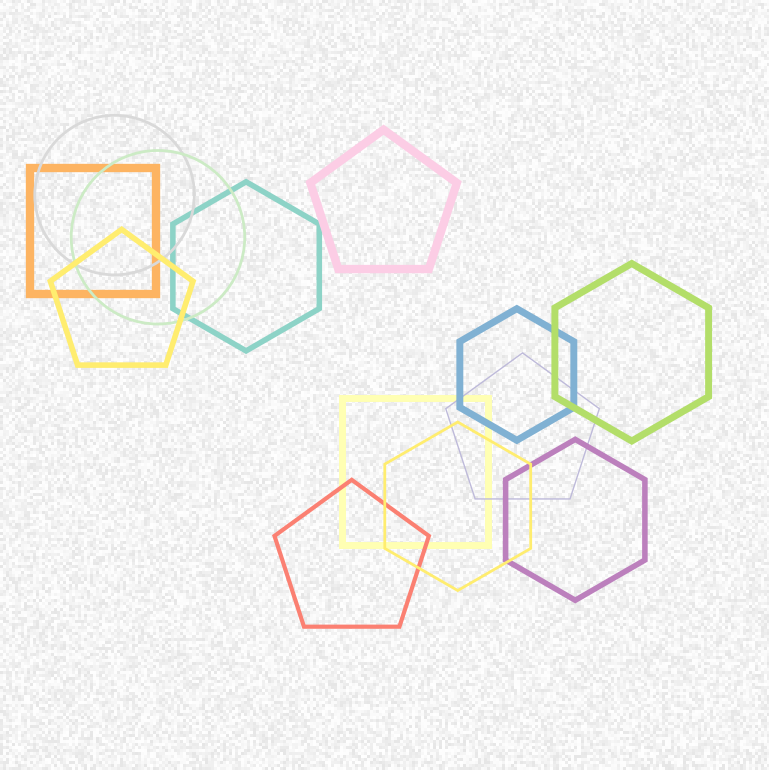[{"shape": "hexagon", "thickness": 2, "radius": 0.55, "center": [0.32, 0.654]}, {"shape": "square", "thickness": 2.5, "radius": 0.48, "center": [0.539, 0.388]}, {"shape": "pentagon", "thickness": 0.5, "radius": 0.52, "center": [0.679, 0.437]}, {"shape": "pentagon", "thickness": 1.5, "radius": 0.53, "center": [0.457, 0.271]}, {"shape": "hexagon", "thickness": 2.5, "radius": 0.43, "center": [0.671, 0.514]}, {"shape": "square", "thickness": 3, "radius": 0.41, "center": [0.121, 0.7]}, {"shape": "hexagon", "thickness": 2.5, "radius": 0.58, "center": [0.82, 0.543]}, {"shape": "pentagon", "thickness": 3, "radius": 0.5, "center": [0.498, 0.732]}, {"shape": "circle", "thickness": 1, "radius": 0.52, "center": [0.149, 0.747]}, {"shape": "hexagon", "thickness": 2, "radius": 0.52, "center": [0.747, 0.325]}, {"shape": "circle", "thickness": 1, "radius": 0.56, "center": [0.205, 0.692]}, {"shape": "hexagon", "thickness": 1, "radius": 0.55, "center": [0.594, 0.342]}, {"shape": "pentagon", "thickness": 2, "radius": 0.49, "center": [0.158, 0.605]}]